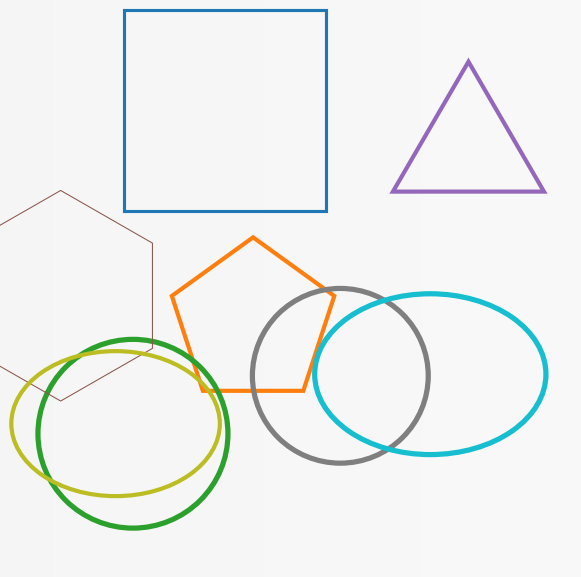[{"shape": "square", "thickness": 1.5, "radius": 0.87, "center": [0.388, 0.808]}, {"shape": "pentagon", "thickness": 2, "radius": 0.73, "center": [0.435, 0.441]}, {"shape": "circle", "thickness": 2.5, "radius": 0.82, "center": [0.229, 0.248]}, {"shape": "triangle", "thickness": 2, "radius": 0.75, "center": [0.806, 0.742]}, {"shape": "hexagon", "thickness": 0.5, "radius": 0.91, "center": [0.104, 0.487]}, {"shape": "circle", "thickness": 2.5, "radius": 0.76, "center": [0.585, 0.348]}, {"shape": "oval", "thickness": 2, "radius": 0.9, "center": [0.199, 0.266]}, {"shape": "oval", "thickness": 2.5, "radius": 0.99, "center": [0.74, 0.351]}]